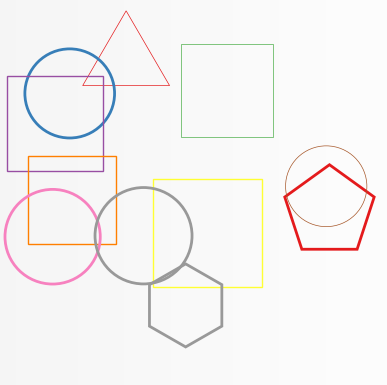[{"shape": "pentagon", "thickness": 2, "radius": 0.61, "center": [0.85, 0.451]}, {"shape": "triangle", "thickness": 0.5, "radius": 0.65, "center": [0.325, 0.842]}, {"shape": "circle", "thickness": 2, "radius": 0.58, "center": [0.18, 0.757]}, {"shape": "square", "thickness": 0.5, "radius": 0.6, "center": [0.586, 0.765]}, {"shape": "square", "thickness": 1, "radius": 0.62, "center": [0.142, 0.679]}, {"shape": "square", "thickness": 1, "radius": 0.57, "center": [0.186, 0.48]}, {"shape": "square", "thickness": 1, "radius": 0.7, "center": [0.536, 0.395]}, {"shape": "circle", "thickness": 0.5, "radius": 0.52, "center": [0.842, 0.516]}, {"shape": "circle", "thickness": 2, "radius": 0.61, "center": [0.136, 0.385]}, {"shape": "circle", "thickness": 2, "radius": 0.63, "center": [0.37, 0.388]}, {"shape": "hexagon", "thickness": 2, "radius": 0.54, "center": [0.479, 0.207]}]